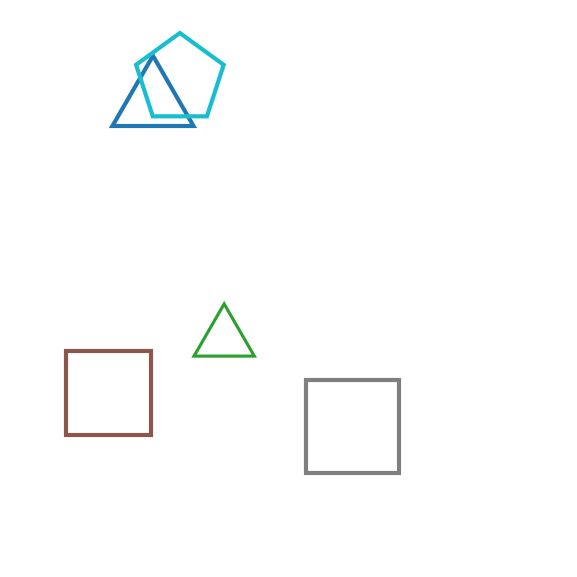[{"shape": "triangle", "thickness": 2, "radius": 0.41, "center": [0.265, 0.821]}, {"shape": "triangle", "thickness": 1.5, "radius": 0.3, "center": [0.388, 0.413]}, {"shape": "square", "thickness": 2, "radius": 0.36, "center": [0.188, 0.318]}, {"shape": "square", "thickness": 2, "radius": 0.4, "center": [0.61, 0.26]}, {"shape": "pentagon", "thickness": 2, "radius": 0.4, "center": [0.311, 0.862]}]